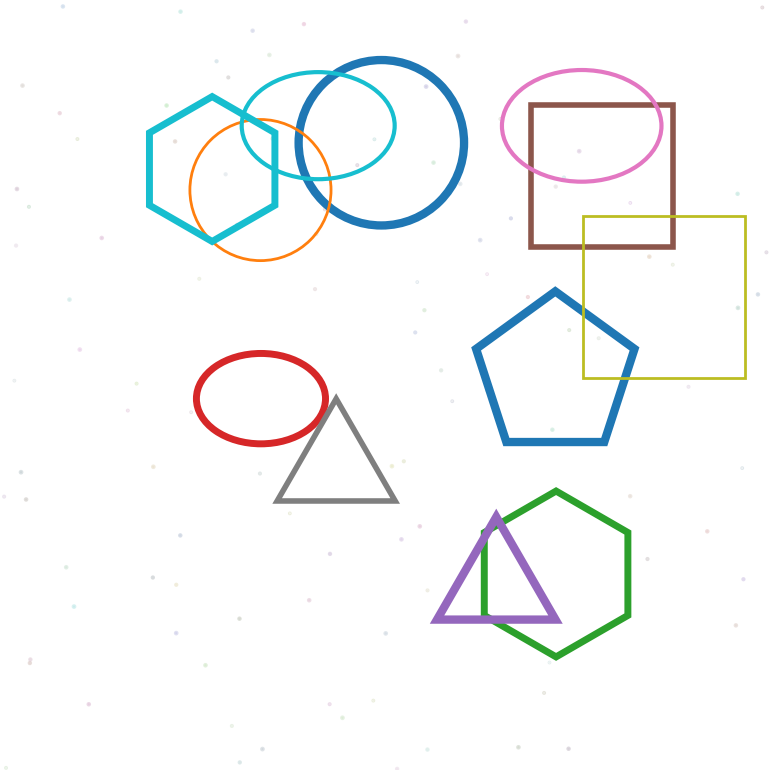[{"shape": "pentagon", "thickness": 3, "radius": 0.54, "center": [0.721, 0.513]}, {"shape": "circle", "thickness": 3, "radius": 0.54, "center": [0.495, 0.815]}, {"shape": "circle", "thickness": 1, "radius": 0.46, "center": [0.338, 0.753]}, {"shape": "hexagon", "thickness": 2.5, "radius": 0.54, "center": [0.722, 0.255]}, {"shape": "oval", "thickness": 2.5, "radius": 0.42, "center": [0.339, 0.482]}, {"shape": "triangle", "thickness": 3, "radius": 0.44, "center": [0.645, 0.24]}, {"shape": "square", "thickness": 2, "radius": 0.46, "center": [0.781, 0.772]}, {"shape": "oval", "thickness": 1.5, "radius": 0.52, "center": [0.755, 0.837]}, {"shape": "triangle", "thickness": 2, "radius": 0.44, "center": [0.437, 0.394]}, {"shape": "square", "thickness": 1, "radius": 0.53, "center": [0.862, 0.614]}, {"shape": "oval", "thickness": 1.5, "radius": 0.5, "center": [0.413, 0.837]}, {"shape": "hexagon", "thickness": 2.5, "radius": 0.47, "center": [0.276, 0.78]}]